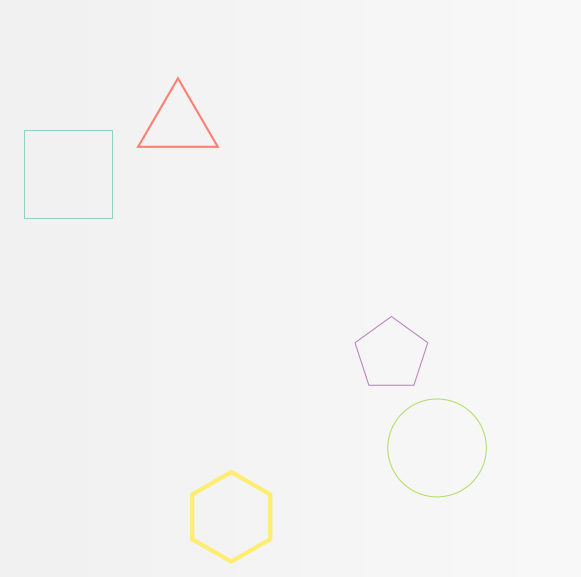[{"shape": "square", "thickness": 0.5, "radius": 0.38, "center": [0.117, 0.698]}, {"shape": "triangle", "thickness": 1, "radius": 0.4, "center": [0.306, 0.784]}, {"shape": "circle", "thickness": 0.5, "radius": 0.42, "center": [0.752, 0.223]}, {"shape": "pentagon", "thickness": 0.5, "radius": 0.33, "center": [0.673, 0.385]}, {"shape": "hexagon", "thickness": 2, "radius": 0.39, "center": [0.398, 0.104]}]